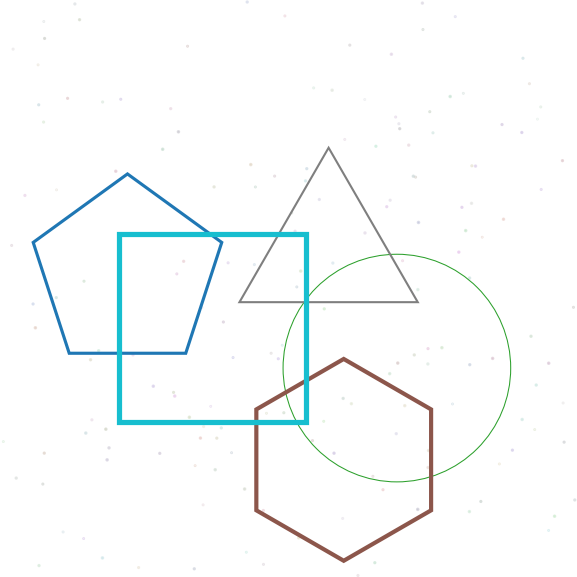[{"shape": "pentagon", "thickness": 1.5, "radius": 0.86, "center": [0.221, 0.526]}, {"shape": "circle", "thickness": 0.5, "radius": 0.99, "center": [0.687, 0.362]}, {"shape": "hexagon", "thickness": 2, "radius": 0.87, "center": [0.595, 0.203]}, {"shape": "triangle", "thickness": 1, "radius": 0.89, "center": [0.569, 0.565]}, {"shape": "square", "thickness": 2.5, "radius": 0.81, "center": [0.368, 0.431]}]